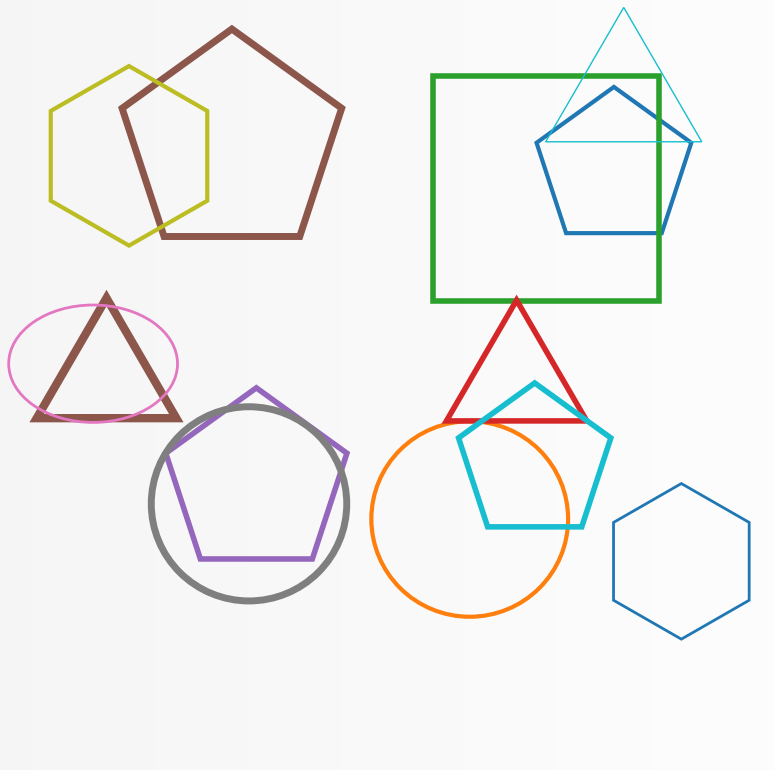[{"shape": "pentagon", "thickness": 1.5, "radius": 0.52, "center": [0.792, 0.782]}, {"shape": "hexagon", "thickness": 1, "radius": 0.51, "center": [0.879, 0.271]}, {"shape": "circle", "thickness": 1.5, "radius": 0.63, "center": [0.606, 0.326]}, {"shape": "square", "thickness": 2, "radius": 0.73, "center": [0.705, 0.755]}, {"shape": "triangle", "thickness": 2, "radius": 0.52, "center": [0.667, 0.506]}, {"shape": "pentagon", "thickness": 2, "radius": 0.61, "center": [0.331, 0.373]}, {"shape": "triangle", "thickness": 3, "radius": 0.52, "center": [0.137, 0.509]}, {"shape": "pentagon", "thickness": 2.5, "radius": 0.74, "center": [0.299, 0.813]}, {"shape": "oval", "thickness": 1, "radius": 0.54, "center": [0.12, 0.528]}, {"shape": "circle", "thickness": 2.5, "radius": 0.63, "center": [0.321, 0.346]}, {"shape": "hexagon", "thickness": 1.5, "radius": 0.58, "center": [0.166, 0.798]}, {"shape": "pentagon", "thickness": 2, "radius": 0.52, "center": [0.69, 0.399]}, {"shape": "triangle", "thickness": 0.5, "radius": 0.58, "center": [0.805, 0.874]}]